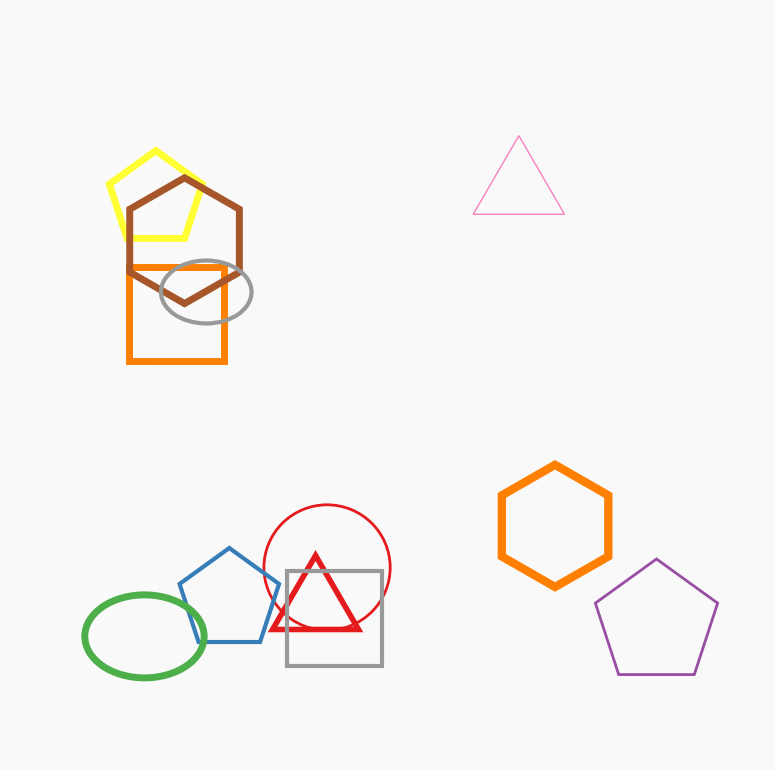[{"shape": "circle", "thickness": 1, "radius": 0.41, "center": [0.422, 0.263]}, {"shape": "triangle", "thickness": 2, "radius": 0.32, "center": [0.407, 0.214]}, {"shape": "pentagon", "thickness": 1.5, "radius": 0.34, "center": [0.296, 0.221]}, {"shape": "oval", "thickness": 2.5, "radius": 0.38, "center": [0.186, 0.174]}, {"shape": "pentagon", "thickness": 1, "radius": 0.41, "center": [0.847, 0.191]}, {"shape": "square", "thickness": 2.5, "radius": 0.31, "center": [0.228, 0.592]}, {"shape": "hexagon", "thickness": 3, "radius": 0.4, "center": [0.716, 0.317]}, {"shape": "pentagon", "thickness": 2.5, "radius": 0.32, "center": [0.201, 0.741]}, {"shape": "hexagon", "thickness": 2.5, "radius": 0.41, "center": [0.238, 0.687]}, {"shape": "triangle", "thickness": 0.5, "radius": 0.34, "center": [0.669, 0.756]}, {"shape": "oval", "thickness": 1.5, "radius": 0.29, "center": [0.266, 0.621]}, {"shape": "square", "thickness": 1.5, "radius": 0.31, "center": [0.432, 0.197]}]